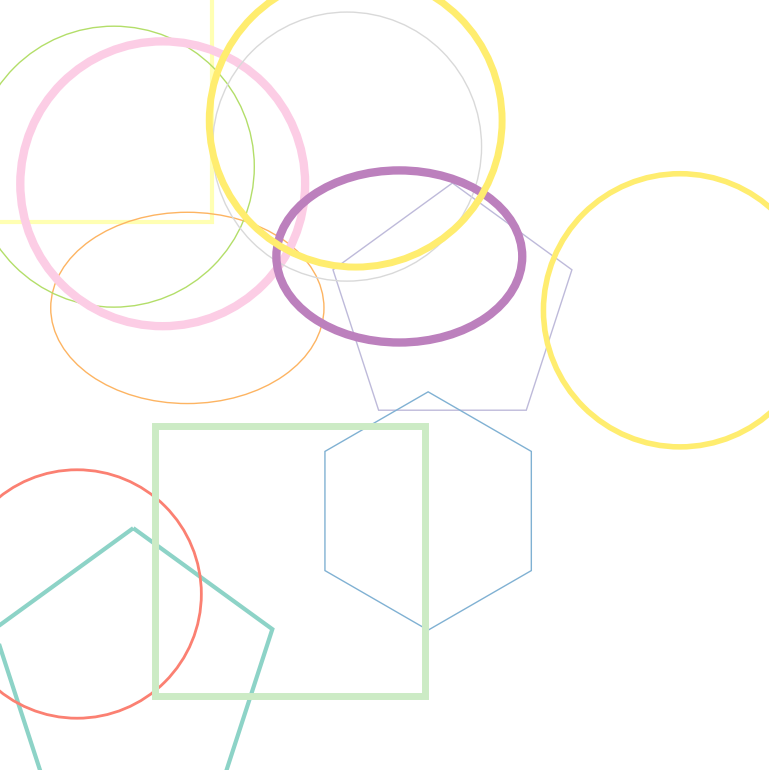[{"shape": "pentagon", "thickness": 1.5, "radius": 0.95, "center": [0.173, 0.124]}, {"shape": "square", "thickness": 1.5, "radius": 0.73, "center": [0.13, 0.857]}, {"shape": "pentagon", "thickness": 0.5, "radius": 0.82, "center": [0.588, 0.599]}, {"shape": "circle", "thickness": 1, "radius": 0.81, "center": [0.1, 0.229]}, {"shape": "hexagon", "thickness": 0.5, "radius": 0.77, "center": [0.556, 0.336]}, {"shape": "oval", "thickness": 0.5, "radius": 0.89, "center": [0.243, 0.6]}, {"shape": "circle", "thickness": 0.5, "radius": 0.91, "center": [0.148, 0.784]}, {"shape": "circle", "thickness": 3, "radius": 0.92, "center": [0.211, 0.761]}, {"shape": "circle", "thickness": 0.5, "radius": 0.87, "center": [0.451, 0.81]}, {"shape": "oval", "thickness": 3, "radius": 0.8, "center": [0.519, 0.667]}, {"shape": "square", "thickness": 2.5, "radius": 0.88, "center": [0.377, 0.271]}, {"shape": "circle", "thickness": 2.5, "radius": 0.95, "center": [0.462, 0.843]}, {"shape": "circle", "thickness": 2, "radius": 0.89, "center": [0.883, 0.597]}]